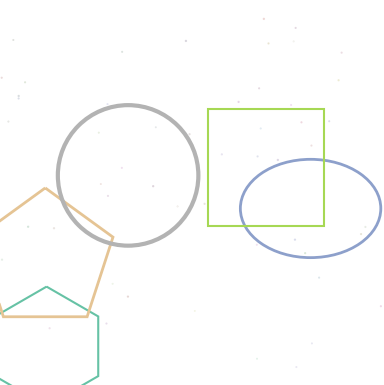[{"shape": "hexagon", "thickness": 1.5, "radius": 0.77, "center": [0.121, 0.101]}, {"shape": "oval", "thickness": 2, "radius": 0.91, "center": [0.807, 0.458]}, {"shape": "square", "thickness": 1.5, "radius": 0.76, "center": [0.691, 0.565]}, {"shape": "pentagon", "thickness": 2, "radius": 0.92, "center": [0.118, 0.327]}, {"shape": "circle", "thickness": 3, "radius": 0.91, "center": [0.333, 0.544]}]